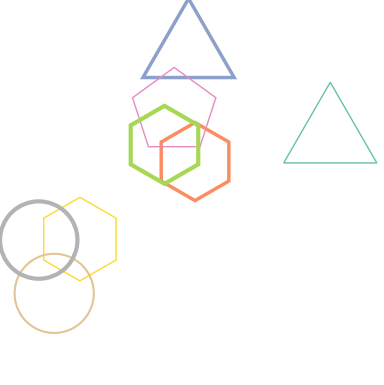[{"shape": "triangle", "thickness": 1, "radius": 0.7, "center": [0.858, 0.647]}, {"shape": "hexagon", "thickness": 2.5, "radius": 0.51, "center": [0.507, 0.58]}, {"shape": "triangle", "thickness": 2.5, "radius": 0.68, "center": [0.49, 0.867]}, {"shape": "pentagon", "thickness": 1, "radius": 0.57, "center": [0.452, 0.711]}, {"shape": "hexagon", "thickness": 3, "radius": 0.51, "center": [0.427, 0.624]}, {"shape": "hexagon", "thickness": 1, "radius": 0.54, "center": [0.208, 0.379]}, {"shape": "circle", "thickness": 1.5, "radius": 0.51, "center": [0.141, 0.238]}, {"shape": "circle", "thickness": 3, "radius": 0.5, "center": [0.101, 0.376]}]